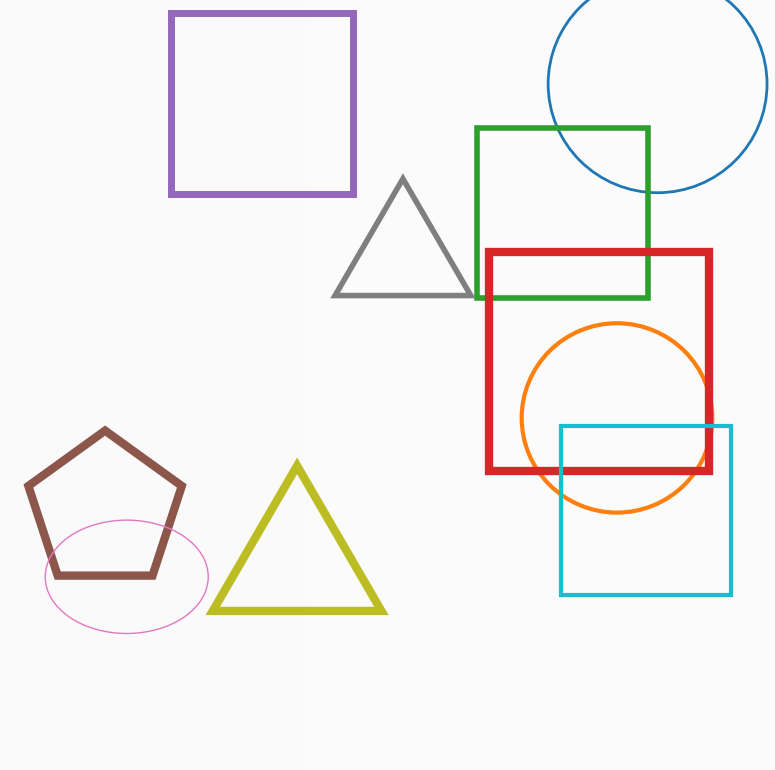[{"shape": "circle", "thickness": 1, "radius": 0.71, "center": [0.848, 0.891]}, {"shape": "circle", "thickness": 1.5, "radius": 0.61, "center": [0.796, 0.457]}, {"shape": "square", "thickness": 2, "radius": 0.55, "center": [0.726, 0.723]}, {"shape": "square", "thickness": 3, "radius": 0.71, "center": [0.773, 0.531]}, {"shape": "square", "thickness": 2.5, "radius": 0.59, "center": [0.338, 0.866]}, {"shape": "pentagon", "thickness": 3, "radius": 0.52, "center": [0.136, 0.337]}, {"shape": "oval", "thickness": 0.5, "radius": 0.53, "center": [0.164, 0.251]}, {"shape": "triangle", "thickness": 2, "radius": 0.51, "center": [0.52, 0.667]}, {"shape": "triangle", "thickness": 3, "radius": 0.63, "center": [0.383, 0.269]}, {"shape": "square", "thickness": 1.5, "radius": 0.55, "center": [0.834, 0.337]}]